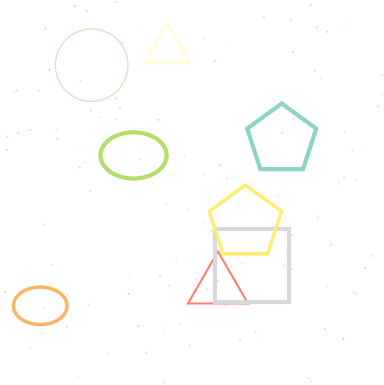[{"shape": "pentagon", "thickness": 3, "radius": 0.47, "center": [0.732, 0.637]}, {"shape": "triangle", "thickness": 1, "radius": 0.34, "center": [0.434, 0.871]}, {"shape": "triangle", "thickness": 1.5, "radius": 0.45, "center": [0.566, 0.257]}, {"shape": "oval", "thickness": 2.5, "radius": 0.35, "center": [0.105, 0.206]}, {"shape": "oval", "thickness": 3, "radius": 0.43, "center": [0.347, 0.596]}, {"shape": "square", "thickness": 3, "radius": 0.48, "center": [0.654, 0.311]}, {"shape": "circle", "thickness": 1, "radius": 0.47, "center": [0.238, 0.831]}, {"shape": "pentagon", "thickness": 2.5, "radius": 0.49, "center": [0.637, 0.421]}]